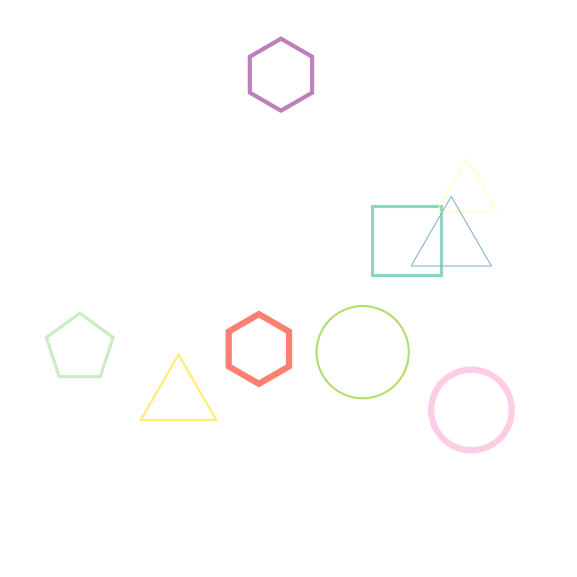[{"shape": "square", "thickness": 1.5, "radius": 0.3, "center": [0.704, 0.582]}, {"shape": "triangle", "thickness": 0.5, "radius": 0.31, "center": [0.808, 0.663]}, {"shape": "hexagon", "thickness": 3, "radius": 0.3, "center": [0.448, 0.395]}, {"shape": "triangle", "thickness": 0.5, "radius": 0.4, "center": [0.781, 0.579]}, {"shape": "circle", "thickness": 1, "radius": 0.4, "center": [0.628, 0.389]}, {"shape": "circle", "thickness": 3, "radius": 0.35, "center": [0.816, 0.289]}, {"shape": "hexagon", "thickness": 2, "radius": 0.31, "center": [0.487, 0.87]}, {"shape": "pentagon", "thickness": 1.5, "radius": 0.3, "center": [0.138, 0.396]}, {"shape": "triangle", "thickness": 1, "radius": 0.38, "center": [0.309, 0.31]}]